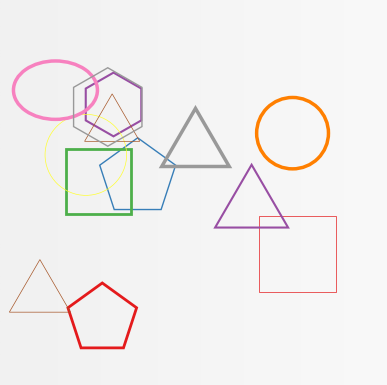[{"shape": "pentagon", "thickness": 2, "radius": 0.47, "center": [0.264, 0.172]}, {"shape": "square", "thickness": 0.5, "radius": 0.5, "center": [0.768, 0.341]}, {"shape": "pentagon", "thickness": 1, "radius": 0.51, "center": [0.355, 0.539]}, {"shape": "square", "thickness": 2, "radius": 0.42, "center": [0.254, 0.528]}, {"shape": "hexagon", "thickness": 1.5, "radius": 0.41, "center": [0.293, 0.729]}, {"shape": "triangle", "thickness": 1.5, "radius": 0.54, "center": [0.649, 0.463]}, {"shape": "circle", "thickness": 2.5, "radius": 0.46, "center": [0.755, 0.654]}, {"shape": "circle", "thickness": 0.5, "radius": 0.53, "center": [0.221, 0.598]}, {"shape": "triangle", "thickness": 0.5, "radius": 0.46, "center": [0.103, 0.235]}, {"shape": "triangle", "thickness": 0.5, "radius": 0.41, "center": [0.289, 0.674]}, {"shape": "oval", "thickness": 2.5, "radius": 0.54, "center": [0.143, 0.766]}, {"shape": "hexagon", "thickness": 1, "radius": 0.51, "center": [0.278, 0.722]}, {"shape": "triangle", "thickness": 2.5, "radius": 0.5, "center": [0.504, 0.618]}]